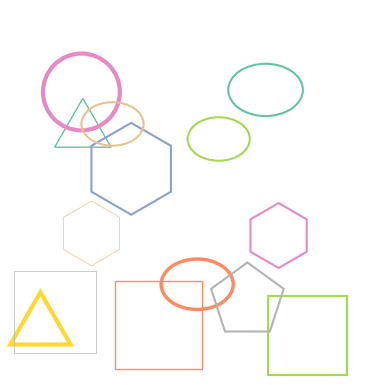[{"shape": "triangle", "thickness": 1, "radius": 0.42, "center": [0.215, 0.66]}, {"shape": "oval", "thickness": 1.5, "radius": 0.48, "center": [0.69, 0.766]}, {"shape": "square", "thickness": 1, "radius": 0.57, "center": [0.412, 0.156]}, {"shape": "oval", "thickness": 2.5, "radius": 0.47, "center": [0.512, 0.262]}, {"shape": "hexagon", "thickness": 1.5, "radius": 0.6, "center": [0.341, 0.562]}, {"shape": "hexagon", "thickness": 1.5, "radius": 0.42, "center": [0.724, 0.388]}, {"shape": "circle", "thickness": 3, "radius": 0.5, "center": [0.211, 0.761]}, {"shape": "oval", "thickness": 1.5, "radius": 0.4, "center": [0.568, 0.639]}, {"shape": "square", "thickness": 1.5, "radius": 0.51, "center": [0.8, 0.128]}, {"shape": "triangle", "thickness": 3, "radius": 0.45, "center": [0.105, 0.15]}, {"shape": "oval", "thickness": 1.5, "radius": 0.4, "center": [0.292, 0.678]}, {"shape": "hexagon", "thickness": 0.5, "radius": 0.42, "center": [0.238, 0.394]}, {"shape": "square", "thickness": 0.5, "radius": 0.53, "center": [0.143, 0.19]}, {"shape": "pentagon", "thickness": 1.5, "radius": 0.5, "center": [0.643, 0.219]}]